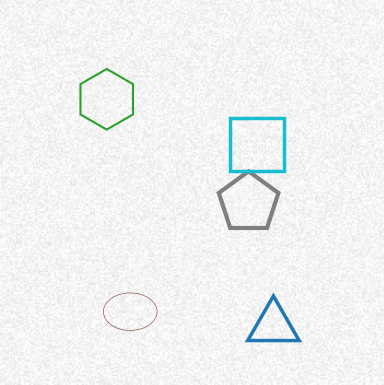[{"shape": "triangle", "thickness": 2.5, "radius": 0.39, "center": [0.71, 0.154]}, {"shape": "hexagon", "thickness": 1.5, "radius": 0.39, "center": [0.277, 0.742]}, {"shape": "oval", "thickness": 0.5, "radius": 0.35, "center": [0.338, 0.19]}, {"shape": "pentagon", "thickness": 3, "radius": 0.41, "center": [0.646, 0.474]}, {"shape": "square", "thickness": 2.5, "radius": 0.35, "center": [0.667, 0.624]}]